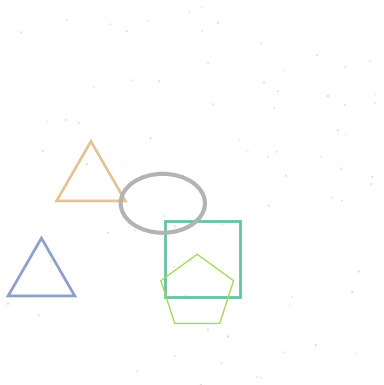[{"shape": "square", "thickness": 2, "radius": 0.49, "center": [0.526, 0.327]}, {"shape": "triangle", "thickness": 2, "radius": 0.5, "center": [0.108, 0.281]}, {"shape": "pentagon", "thickness": 1, "radius": 0.5, "center": [0.512, 0.24]}, {"shape": "triangle", "thickness": 2, "radius": 0.52, "center": [0.236, 0.53]}, {"shape": "oval", "thickness": 3, "radius": 0.55, "center": [0.423, 0.472]}]